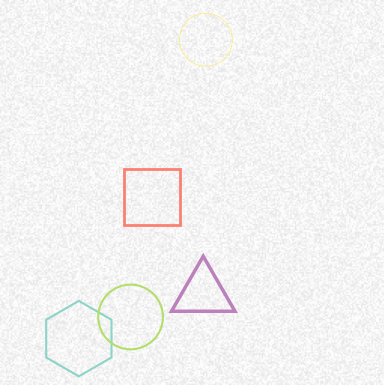[{"shape": "hexagon", "thickness": 1.5, "radius": 0.49, "center": [0.205, 0.12]}, {"shape": "square", "thickness": 2, "radius": 0.36, "center": [0.396, 0.489]}, {"shape": "circle", "thickness": 1.5, "radius": 0.42, "center": [0.339, 0.177]}, {"shape": "triangle", "thickness": 2.5, "radius": 0.48, "center": [0.528, 0.239]}, {"shape": "circle", "thickness": 0.5, "radius": 0.34, "center": [0.535, 0.897]}]